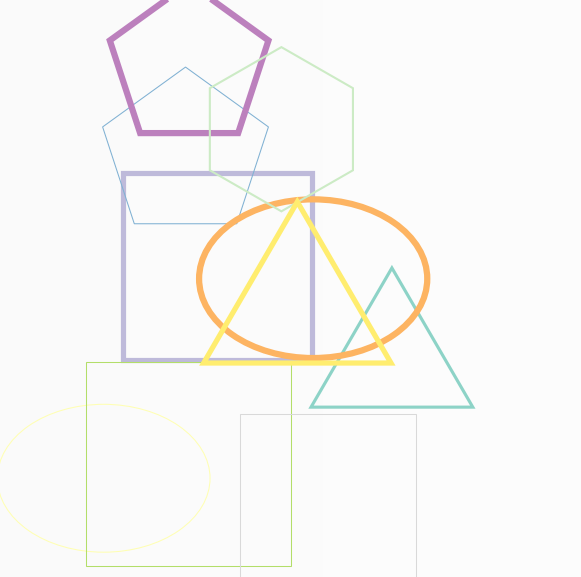[{"shape": "triangle", "thickness": 1.5, "radius": 0.8, "center": [0.674, 0.374]}, {"shape": "oval", "thickness": 0.5, "radius": 0.91, "center": [0.178, 0.171]}, {"shape": "square", "thickness": 2.5, "radius": 0.81, "center": [0.374, 0.537]}, {"shape": "pentagon", "thickness": 0.5, "radius": 0.75, "center": [0.319, 0.733]}, {"shape": "oval", "thickness": 3, "radius": 0.98, "center": [0.539, 0.517]}, {"shape": "square", "thickness": 0.5, "radius": 0.88, "center": [0.325, 0.196]}, {"shape": "square", "thickness": 0.5, "radius": 0.76, "center": [0.564, 0.131]}, {"shape": "pentagon", "thickness": 3, "radius": 0.72, "center": [0.325, 0.885]}, {"shape": "hexagon", "thickness": 1, "radius": 0.71, "center": [0.484, 0.775]}, {"shape": "triangle", "thickness": 2.5, "radius": 0.93, "center": [0.512, 0.464]}]